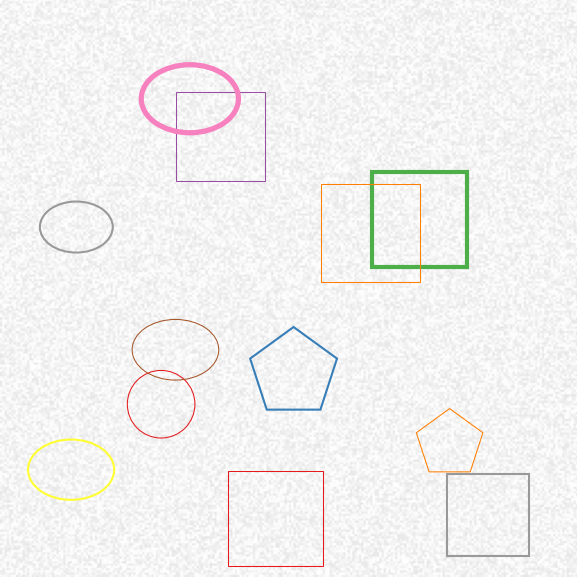[{"shape": "circle", "thickness": 0.5, "radius": 0.29, "center": [0.279, 0.299]}, {"shape": "square", "thickness": 0.5, "radius": 0.41, "center": [0.477, 0.101]}, {"shape": "pentagon", "thickness": 1, "radius": 0.4, "center": [0.508, 0.354]}, {"shape": "square", "thickness": 2, "radius": 0.41, "center": [0.726, 0.619]}, {"shape": "square", "thickness": 0.5, "radius": 0.38, "center": [0.382, 0.763]}, {"shape": "pentagon", "thickness": 0.5, "radius": 0.3, "center": [0.779, 0.231]}, {"shape": "square", "thickness": 0.5, "radius": 0.43, "center": [0.641, 0.596]}, {"shape": "oval", "thickness": 1, "radius": 0.37, "center": [0.123, 0.186]}, {"shape": "oval", "thickness": 0.5, "radius": 0.37, "center": [0.304, 0.393]}, {"shape": "oval", "thickness": 2.5, "radius": 0.42, "center": [0.329, 0.828]}, {"shape": "square", "thickness": 1, "radius": 0.35, "center": [0.845, 0.108]}, {"shape": "oval", "thickness": 1, "radius": 0.32, "center": [0.132, 0.606]}]